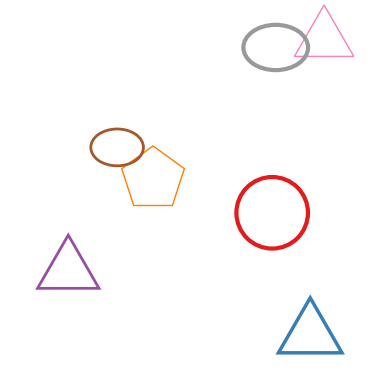[{"shape": "circle", "thickness": 3, "radius": 0.46, "center": [0.707, 0.447]}, {"shape": "triangle", "thickness": 2.5, "radius": 0.48, "center": [0.806, 0.131]}, {"shape": "triangle", "thickness": 2, "radius": 0.46, "center": [0.177, 0.297]}, {"shape": "pentagon", "thickness": 1, "radius": 0.43, "center": [0.398, 0.535]}, {"shape": "oval", "thickness": 2, "radius": 0.34, "center": [0.304, 0.617]}, {"shape": "triangle", "thickness": 1, "radius": 0.45, "center": [0.842, 0.898]}, {"shape": "oval", "thickness": 3, "radius": 0.42, "center": [0.716, 0.877]}]